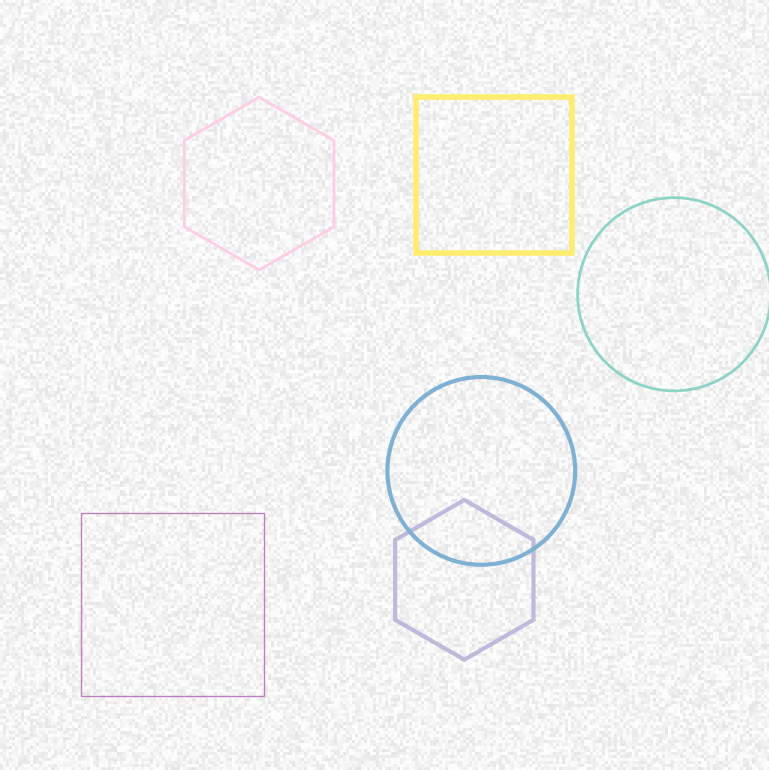[{"shape": "circle", "thickness": 1, "radius": 0.63, "center": [0.876, 0.618]}, {"shape": "hexagon", "thickness": 1.5, "radius": 0.52, "center": [0.603, 0.247]}, {"shape": "circle", "thickness": 1.5, "radius": 0.61, "center": [0.625, 0.388]}, {"shape": "hexagon", "thickness": 1, "radius": 0.56, "center": [0.337, 0.762]}, {"shape": "square", "thickness": 0.5, "radius": 0.6, "center": [0.224, 0.215]}, {"shape": "square", "thickness": 2, "radius": 0.5, "center": [0.642, 0.772]}]